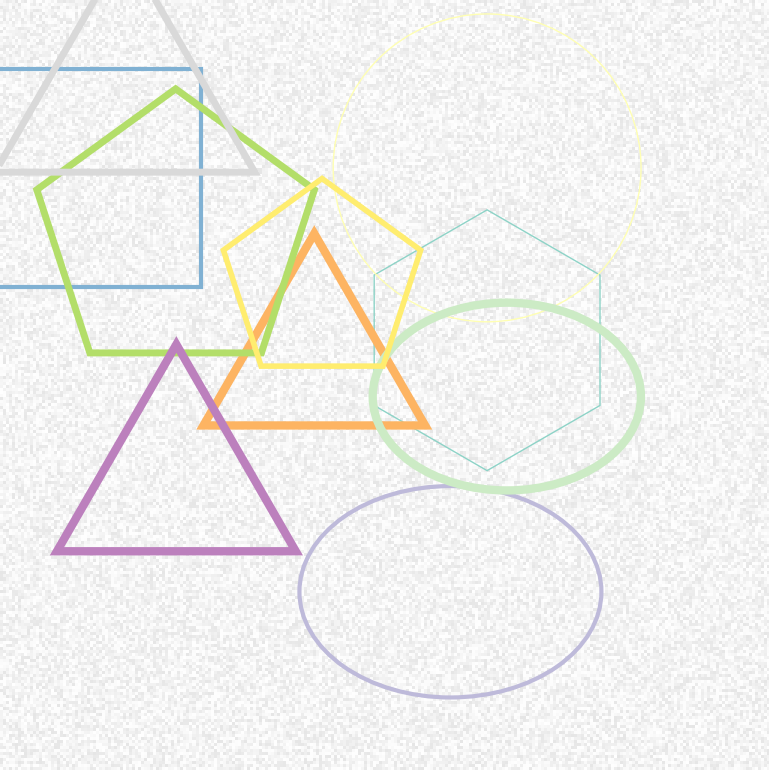[{"shape": "hexagon", "thickness": 0.5, "radius": 0.85, "center": [0.633, 0.558]}, {"shape": "circle", "thickness": 0.5, "radius": 1.0, "center": [0.633, 0.782]}, {"shape": "oval", "thickness": 1.5, "radius": 0.98, "center": [0.585, 0.231]}, {"shape": "square", "thickness": 1.5, "radius": 0.71, "center": [0.119, 0.769]}, {"shape": "triangle", "thickness": 3, "radius": 0.83, "center": [0.408, 0.531]}, {"shape": "pentagon", "thickness": 2.5, "radius": 0.95, "center": [0.228, 0.695]}, {"shape": "triangle", "thickness": 2.5, "radius": 0.97, "center": [0.162, 0.874]}, {"shape": "triangle", "thickness": 3, "radius": 0.9, "center": [0.229, 0.374]}, {"shape": "oval", "thickness": 3, "radius": 0.87, "center": [0.658, 0.485]}, {"shape": "pentagon", "thickness": 2, "radius": 0.67, "center": [0.418, 0.633]}]